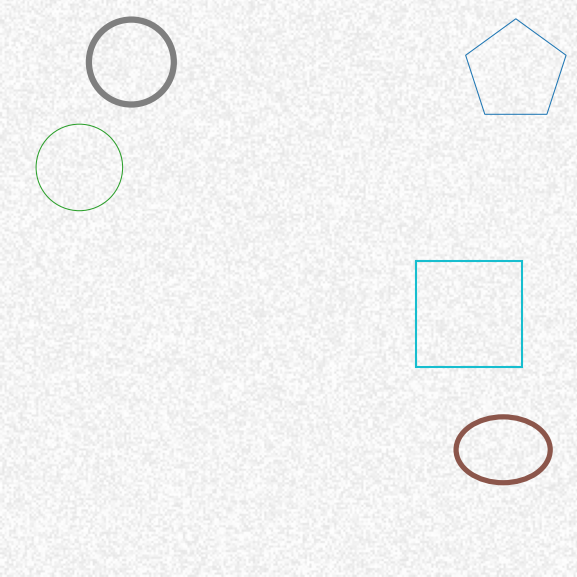[{"shape": "pentagon", "thickness": 0.5, "radius": 0.46, "center": [0.893, 0.875]}, {"shape": "circle", "thickness": 0.5, "radius": 0.37, "center": [0.137, 0.709]}, {"shape": "oval", "thickness": 2.5, "radius": 0.41, "center": [0.871, 0.22]}, {"shape": "circle", "thickness": 3, "radius": 0.37, "center": [0.227, 0.892]}, {"shape": "square", "thickness": 1, "radius": 0.46, "center": [0.813, 0.455]}]